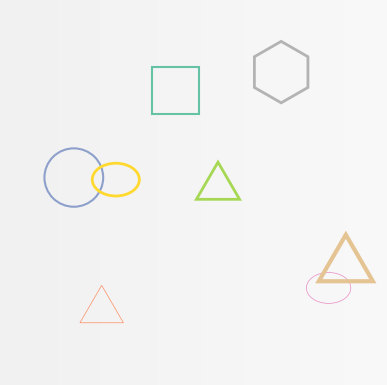[{"shape": "square", "thickness": 1.5, "radius": 0.3, "center": [0.453, 0.765]}, {"shape": "triangle", "thickness": 0.5, "radius": 0.32, "center": [0.262, 0.194]}, {"shape": "circle", "thickness": 1.5, "radius": 0.38, "center": [0.19, 0.539]}, {"shape": "oval", "thickness": 0.5, "radius": 0.29, "center": [0.848, 0.252]}, {"shape": "triangle", "thickness": 2, "radius": 0.32, "center": [0.563, 0.514]}, {"shape": "oval", "thickness": 2, "radius": 0.3, "center": [0.299, 0.533]}, {"shape": "triangle", "thickness": 3, "radius": 0.4, "center": [0.892, 0.31]}, {"shape": "hexagon", "thickness": 2, "radius": 0.4, "center": [0.726, 0.813]}]